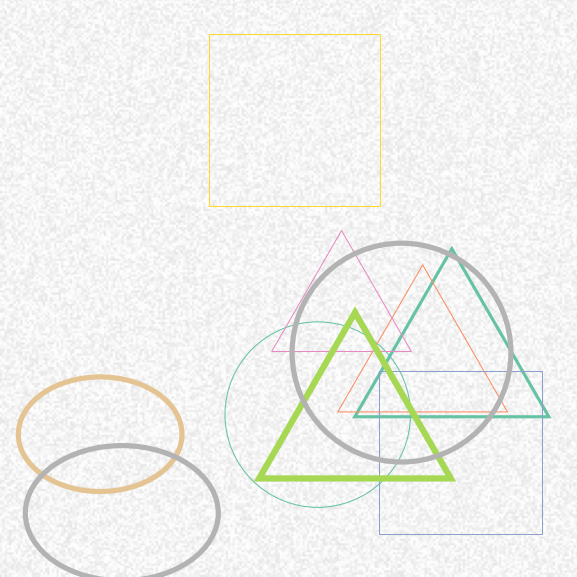[{"shape": "triangle", "thickness": 1.5, "radius": 0.97, "center": [0.782, 0.374]}, {"shape": "circle", "thickness": 0.5, "radius": 0.8, "center": [0.55, 0.281]}, {"shape": "triangle", "thickness": 0.5, "radius": 0.85, "center": [0.732, 0.371]}, {"shape": "square", "thickness": 0.5, "radius": 0.7, "center": [0.798, 0.215]}, {"shape": "triangle", "thickness": 0.5, "radius": 0.7, "center": [0.591, 0.46]}, {"shape": "triangle", "thickness": 3, "radius": 0.96, "center": [0.615, 0.266]}, {"shape": "square", "thickness": 0.5, "radius": 0.74, "center": [0.51, 0.792]}, {"shape": "oval", "thickness": 2.5, "radius": 0.71, "center": [0.173, 0.247]}, {"shape": "oval", "thickness": 2.5, "radius": 0.84, "center": [0.211, 0.111]}, {"shape": "circle", "thickness": 2.5, "radius": 0.95, "center": [0.695, 0.389]}]